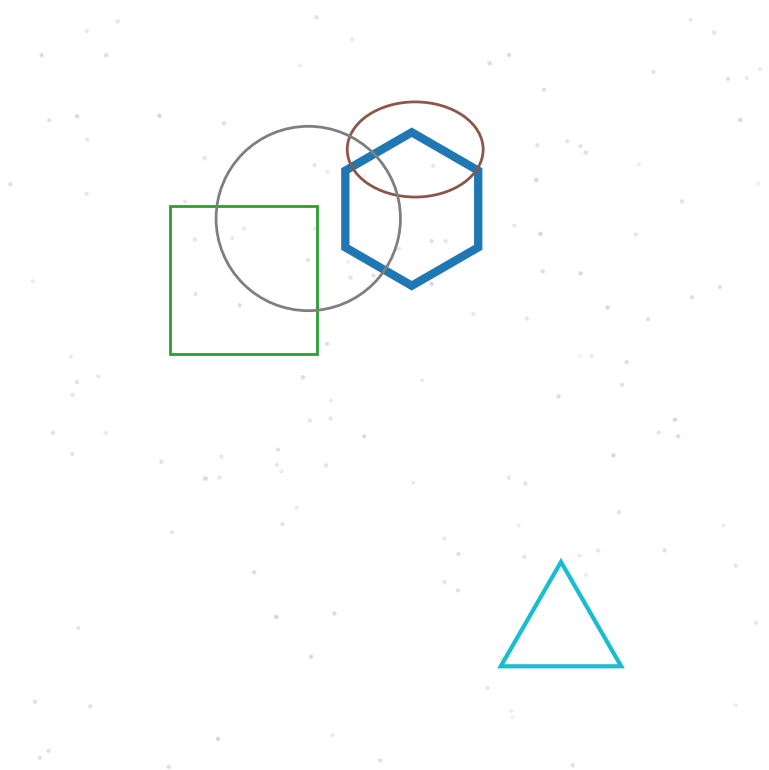[{"shape": "hexagon", "thickness": 3, "radius": 0.5, "center": [0.535, 0.729]}, {"shape": "square", "thickness": 1, "radius": 0.48, "center": [0.316, 0.636]}, {"shape": "oval", "thickness": 1, "radius": 0.44, "center": [0.539, 0.806]}, {"shape": "circle", "thickness": 1, "radius": 0.6, "center": [0.4, 0.716]}, {"shape": "triangle", "thickness": 1.5, "radius": 0.45, "center": [0.729, 0.18]}]